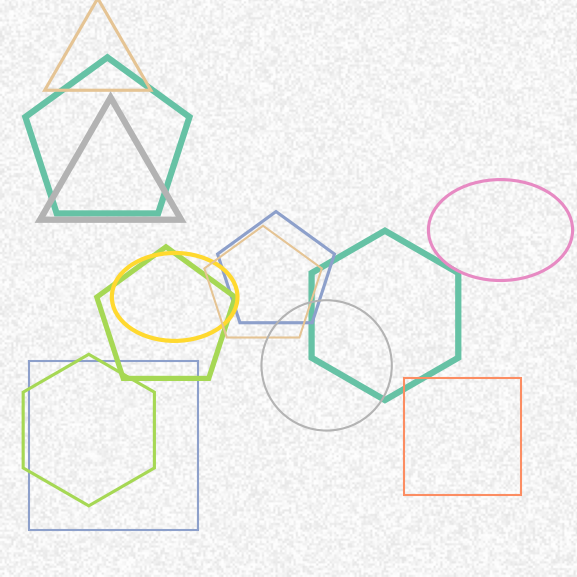[{"shape": "pentagon", "thickness": 3, "radius": 0.75, "center": [0.186, 0.75]}, {"shape": "hexagon", "thickness": 3, "radius": 0.73, "center": [0.667, 0.453]}, {"shape": "square", "thickness": 1, "radius": 0.5, "center": [0.801, 0.243]}, {"shape": "square", "thickness": 1, "radius": 0.73, "center": [0.197, 0.227]}, {"shape": "pentagon", "thickness": 1.5, "radius": 0.53, "center": [0.478, 0.526]}, {"shape": "oval", "thickness": 1.5, "radius": 0.62, "center": [0.867, 0.601]}, {"shape": "hexagon", "thickness": 1.5, "radius": 0.66, "center": [0.154, 0.254]}, {"shape": "pentagon", "thickness": 2.5, "radius": 0.63, "center": [0.287, 0.446]}, {"shape": "oval", "thickness": 2, "radius": 0.54, "center": [0.302, 0.485]}, {"shape": "pentagon", "thickness": 1, "radius": 0.53, "center": [0.456, 0.501]}, {"shape": "triangle", "thickness": 1.5, "radius": 0.53, "center": [0.169, 0.896]}, {"shape": "triangle", "thickness": 3, "radius": 0.71, "center": [0.192, 0.689]}, {"shape": "circle", "thickness": 1, "radius": 0.56, "center": [0.566, 0.366]}]